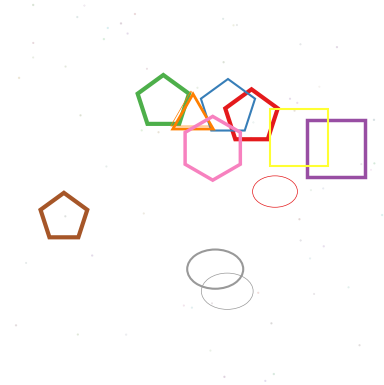[{"shape": "pentagon", "thickness": 3, "radius": 0.36, "center": [0.653, 0.696]}, {"shape": "oval", "thickness": 0.5, "radius": 0.29, "center": [0.714, 0.502]}, {"shape": "pentagon", "thickness": 1.5, "radius": 0.37, "center": [0.592, 0.721]}, {"shape": "pentagon", "thickness": 3, "radius": 0.35, "center": [0.424, 0.735]}, {"shape": "square", "thickness": 2.5, "radius": 0.38, "center": [0.872, 0.614]}, {"shape": "triangle", "thickness": 0.5, "radius": 0.3, "center": [0.496, 0.703]}, {"shape": "triangle", "thickness": 2, "radius": 0.3, "center": [0.501, 0.695]}, {"shape": "square", "thickness": 1.5, "radius": 0.37, "center": [0.777, 0.643]}, {"shape": "pentagon", "thickness": 3, "radius": 0.32, "center": [0.166, 0.435]}, {"shape": "hexagon", "thickness": 2.5, "radius": 0.41, "center": [0.553, 0.615]}, {"shape": "oval", "thickness": 1.5, "radius": 0.36, "center": [0.559, 0.301]}, {"shape": "oval", "thickness": 0.5, "radius": 0.34, "center": [0.59, 0.244]}]